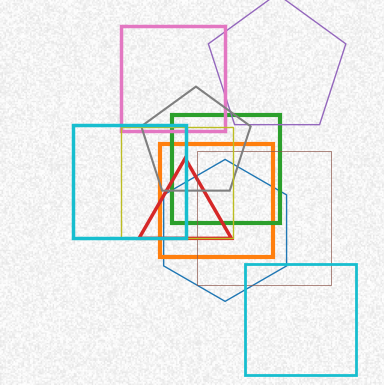[{"shape": "hexagon", "thickness": 1, "radius": 0.92, "center": [0.585, 0.402]}, {"shape": "square", "thickness": 3, "radius": 0.73, "center": [0.562, 0.479]}, {"shape": "square", "thickness": 3, "radius": 0.7, "center": [0.586, 0.562]}, {"shape": "triangle", "thickness": 2.5, "radius": 0.69, "center": [0.481, 0.45]}, {"shape": "pentagon", "thickness": 1, "radius": 0.94, "center": [0.72, 0.828]}, {"shape": "square", "thickness": 0.5, "radius": 0.87, "center": [0.687, 0.433]}, {"shape": "square", "thickness": 2.5, "radius": 0.68, "center": [0.45, 0.797]}, {"shape": "pentagon", "thickness": 1.5, "radius": 0.75, "center": [0.509, 0.626]}, {"shape": "square", "thickness": 1, "radius": 0.72, "center": [0.46, 0.527]}, {"shape": "square", "thickness": 2, "radius": 0.72, "center": [0.781, 0.169]}, {"shape": "square", "thickness": 2.5, "radius": 0.73, "center": [0.337, 0.528]}]